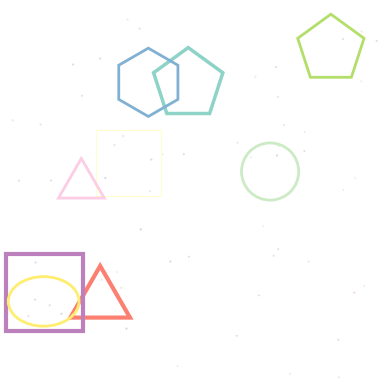[{"shape": "pentagon", "thickness": 2.5, "radius": 0.47, "center": [0.489, 0.782]}, {"shape": "square", "thickness": 0.5, "radius": 0.43, "center": [0.333, 0.576]}, {"shape": "triangle", "thickness": 3, "radius": 0.45, "center": [0.26, 0.22]}, {"shape": "hexagon", "thickness": 2, "radius": 0.44, "center": [0.385, 0.786]}, {"shape": "pentagon", "thickness": 2, "radius": 0.45, "center": [0.859, 0.873]}, {"shape": "triangle", "thickness": 2, "radius": 0.34, "center": [0.211, 0.52]}, {"shape": "square", "thickness": 3, "radius": 0.5, "center": [0.115, 0.24]}, {"shape": "circle", "thickness": 2, "radius": 0.37, "center": [0.702, 0.554]}, {"shape": "oval", "thickness": 2, "radius": 0.46, "center": [0.113, 0.217]}]